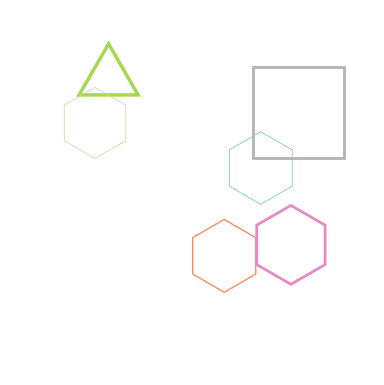[{"shape": "hexagon", "thickness": 0.5, "radius": 0.47, "center": [0.677, 0.564]}, {"shape": "hexagon", "thickness": 1, "radius": 0.47, "center": [0.582, 0.335]}, {"shape": "hexagon", "thickness": 2, "radius": 0.51, "center": [0.756, 0.364]}, {"shape": "triangle", "thickness": 2.5, "radius": 0.44, "center": [0.282, 0.798]}, {"shape": "hexagon", "thickness": 0.5, "radius": 0.46, "center": [0.247, 0.681]}, {"shape": "square", "thickness": 2, "radius": 0.59, "center": [0.775, 0.707]}]